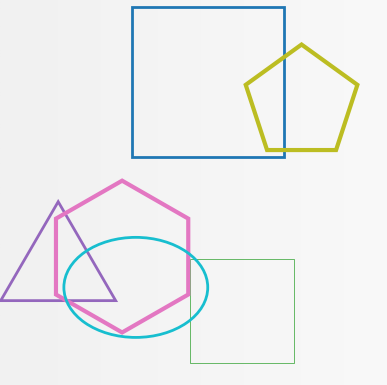[{"shape": "square", "thickness": 2, "radius": 0.98, "center": [0.536, 0.787]}, {"shape": "square", "thickness": 0.5, "radius": 0.67, "center": [0.625, 0.193]}, {"shape": "triangle", "thickness": 2, "radius": 0.86, "center": [0.15, 0.305]}, {"shape": "hexagon", "thickness": 3, "radius": 0.99, "center": [0.315, 0.334]}, {"shape": "pentagon", "thickness": 3, "radius": 0.76, "center": [0.778, 0.733]}, {"shape": "oval", "thickness": 2, "radius": 0.93, "center": [0.35, 0.254]}]